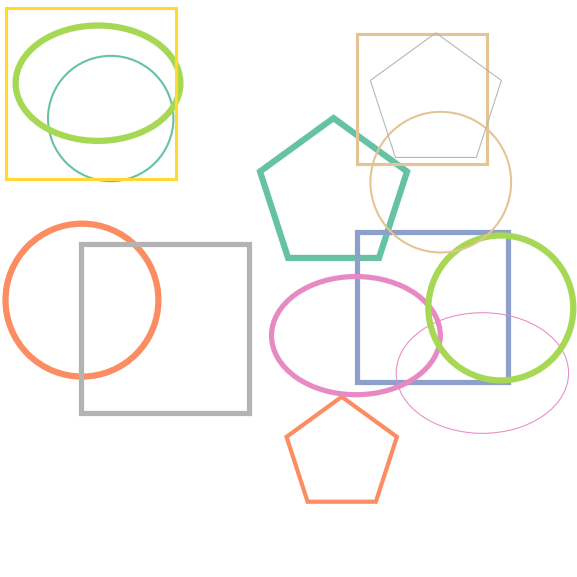[{"shape": "circle", "thickness": 1, "radius": 0.54, "center": [0.192, 0.794]}, {"shape": "pentagon", "thickness": 3, "radius": 0.67, "center": [0.578, 0.661]}, {"shape": "pentagon", "thickness": 2, "radius": 0.5, "center": [0.592, 0.212]}, {"shape": "circle", "thickness": 3, "radius": 0.66, "center": [0.142, 0.479]}, {"shape": "square", "thickness": 2.5, "radius": 0.65, "center": [0.749, 0.468]}, {"shape": "oval", "thickness": 0.5, "radius": 0.75, "center": [0.835, 0.353]}, {"shape": "oval", "thickness": 2.5, "radius": 0.73, "center": [0.616, 0.418]}, {"shape": "oval", "thickness": 3, "radius": 0.71, "center": [0.17, 0.855]}, {"shape": "circle", "thickness": 3, "radius": 0.63, "center": [0.867, 0.466]}, {"shape": "square", "thickness": 1.5, "radius": 0.74, "center": [0.158, 0.837]}, {"shape": "square", "thickness": 1.5, "radius": 0.56, "center": [0.731, 0.827]}, {"shape": "circle", "thickness": 1, "radius": 0.61, "center": [0.763, 0.684]}, {"shape": "pentagon", "thickness": 0.5, "radius": 0.6, "center": [0.755, 0.823]}, {"shape": "square", "thickness": 2.5, "radius": 0.73, "center": [0.286, 0.43]}]